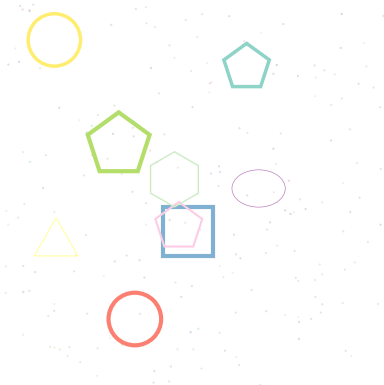[{"shape": "pentagon", "thickness": 2.5, "radius": 0.31, "center": [0.641, 0.825]}, {"shape": "triangle", "thickness": 1, "radius": 0.33, "center": [0.146, 0.368]}, {"shape": "circle", "thickness": 3, "radius": 0.34, "center": [0.35, 0.171]}, {"shape": "square", "thickness": 3, "radius": 0.32, "center": [0.489, 0.398]}, {"shape": "pentagon", "thickness": 3, "radius": 0.42, "center": [0.308, 0.624]}, {"shape": "pentagon", "thickness": 1.5, "radius": 0.32, "center": [0.464, 0.411]}, {"shape": "oval", "thickness": 0.5, "radius": 0.35, "center": [0.672, 0.51]}, {"shape": "hexagon", "thickness": 1, "radius": 0.36, "center": [0.453, 0.534]}, {"shape": "circle", "thickness": 2.5, "radius": 0.34, "center": [0.141, 0.896]}]